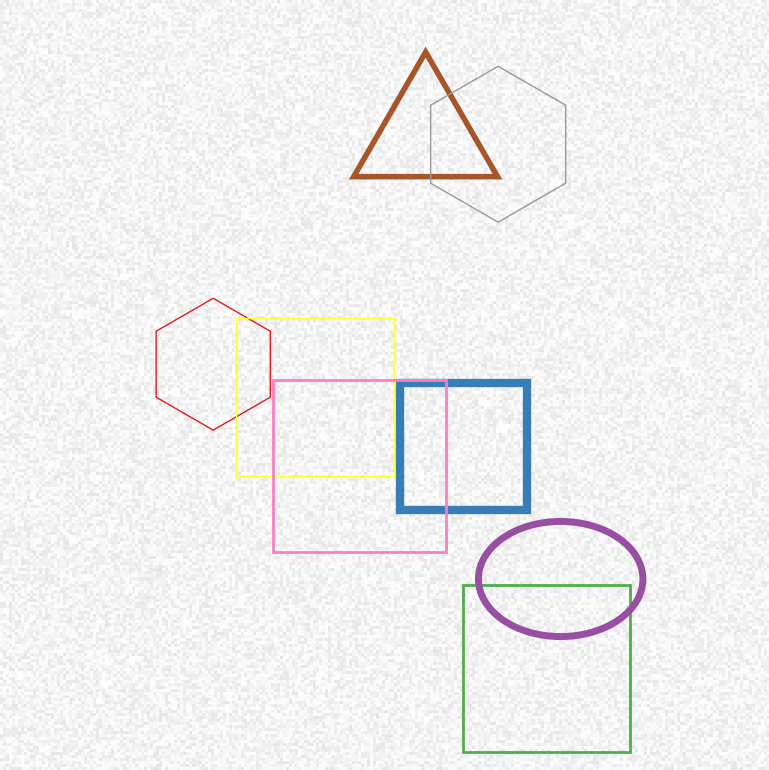[{"shape": "hexagon", "thickness": 0.5, "radius": 0.43, "center": [0.277, 0.527]}, {"shape": "square", "thickness": 3, "radius": 0.41, "center": [0.602, 0.42]}, {"shape": "square", "thickness": 1, "radius": 0.54, "center": [0.71, 0.132]}, {"shape": "oval", "thickness": 2.5, "radius": 0.53, "center": [0.728, 0.248]}, {"shape": "square", "thickness": 0.5, "radius": 0.51, "center": [0.409, 0.485]}, {"shape": "triangle", "thickness": 2, "radius": 0.54, "center": [0.553, 0.824]}, {"shape": "square", "thickness": 1, "radius": 0.56, "center": [0.467, 0.395]}, {"shape": "hexagon", "thickness": 0.5, "radius": 0.51, "center": [0.647, 0.813]}]